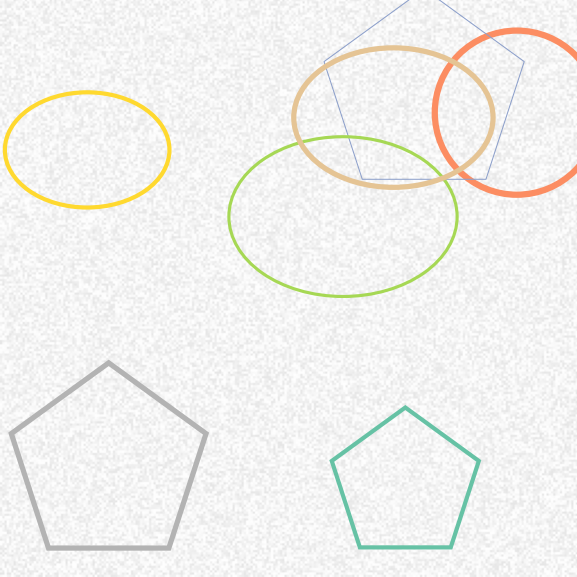[{"shape": "pentagon", "thickness": 2, "radius": 0.67, "center": [0.702, 0.16]}, {"shape": "circle", "thickness": 3, "radius": 0.71, "center": [0.895, 0.804]}, {"shape": "pentagon", "thickness": 0.5, "radius": 0.91, "center": [0.734, 0.836]}, {"shape": "oval", "thickness": 1.5, "radius": 0.99, "center": [0.594, 0.624]}, {"shape": "oval", "thickness": 2, "radius": 0.71, "center": [0.151, 0.74]}, {"shape": "oval", "thickness": 2.5, "radius": 0.86, "center": [0.681, 0.796]}, {"shape": "pentagon", "thickness": 2.5, "radius": 0.89, "center": [0.188, 0.194]}]